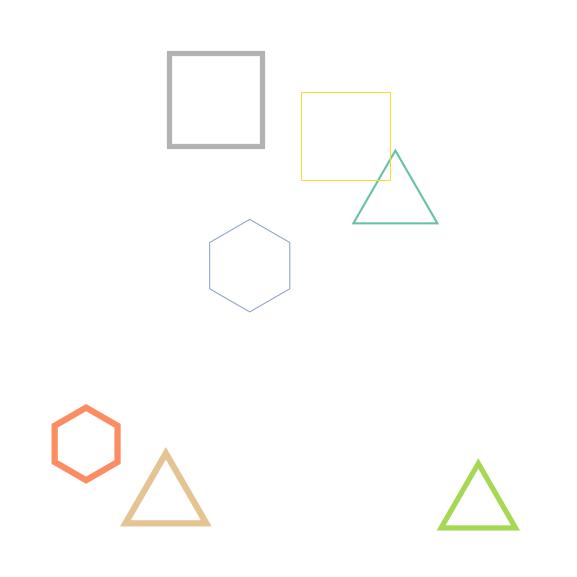[{"shape": "triangle", "thickness": 1, "radius": 0.42, "center": [0.685, 0.654]}, {"shape": "hexagon", "thickness": 3, "radius": 0.31, "center": [0.149, 0.23]}, {"shape": "hexagon", "thickness": 0.5, "radius": 0.4, "center": [0.432, 0.539]}, {"shape": "triangle", "thickness": 2.5, "radius": 0.37, "center": [0.828, 0.122]}, {"shape": "square", "thickness": 0.5, "radius": 0.38, "center": [0.598, 0.764]}, {"shape": "triangle", "thickness": 3, "radius": 0.4, "center": [0.287, 0.133]}, {"shape": "square", "thickness": 2.5, "radius": 0.4, "center": [0.374, 0.827]}]